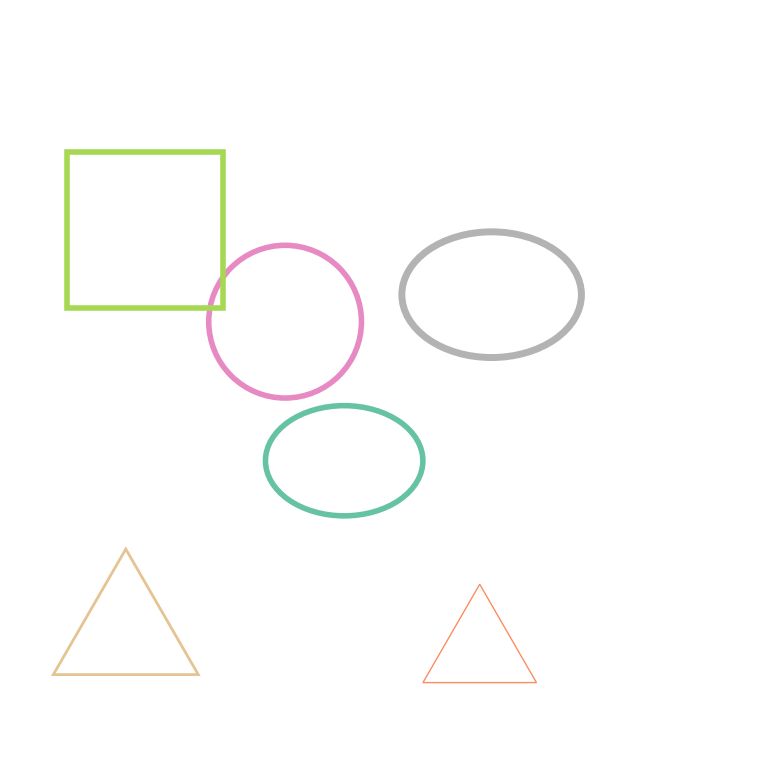[{"shape": "oval", "thickness": 2, "radius": 0.51, "center": [0.447, 0.402]}, {"shape": "triangle", "thickness": 0.5, "radius": 0.43, "center": [0.623, 0.156]}, {"shape": "circle", "thickness": 2, "radius": 0.5, "center": [0.37, 0.582]}, {"shape": "square", "thickness": 2, "radius": 0.51, "center": [0.188, 0.701]}, {"shape": "triangle", "thickness": 1, "radius": 0.54, "center": [0.163, 0.178]}, {"shape": "oval", "thickness": 2.5, "radius": 0.58, "center": [0.638, 0.617]}]